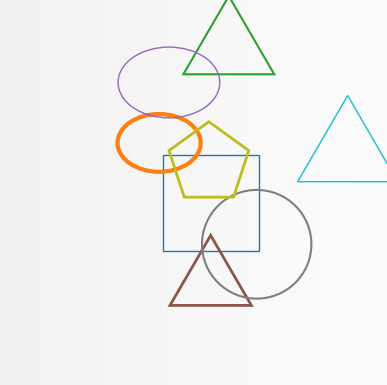[{"shape": "square", "thickness": 1, "radius": 0.62, "center": [0.545, 0.473]}, {"shape": "oval", "thickness": 3, "radius": 0.54, "center": [0.411, 0.629]}, {"shape": "triangle", "thickness": 1.5, "radius": 0.68, "center": [0.59, 0.875]}, {"shape": "oval", "thickness": 1, "radius": 0.66, "center": [0.436, 0.786]}, {"shape": "triangle", "thickness": 2, "radius": 0.61, "center": [0.544, 0.267]}, {"shape": "circle", "thickness": 1.5, "radius": 0.71, "center": [0.662, 0.366]}, {"shape": "pentagon", "thickness": 2, "radius": 0.54, "center": [0.539, 0.575]}, {"shape": "triangle", "thickness": 1, "radius": 0.75, "center": [0.897, 0.603]}]